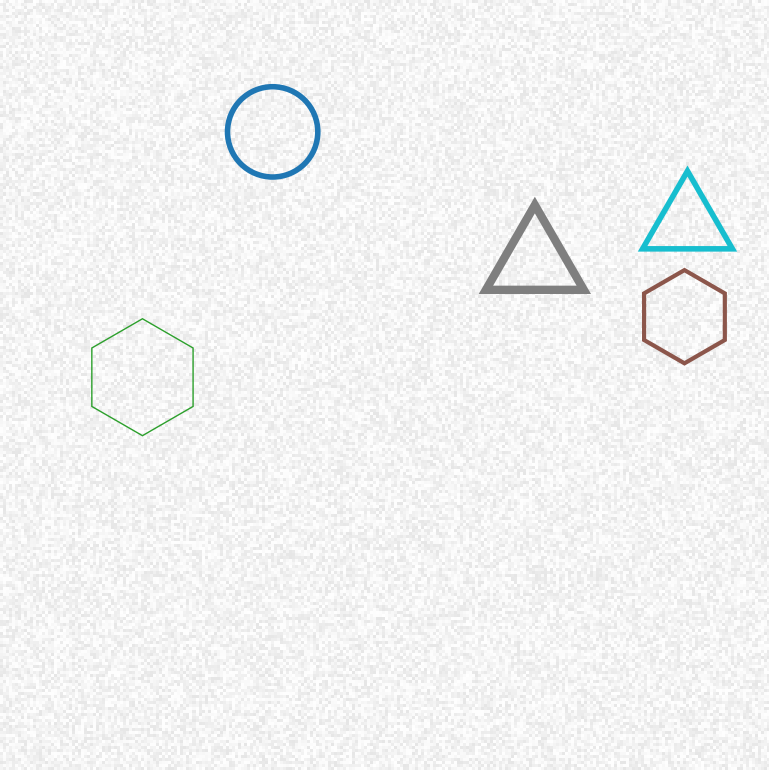[{"shape": "circle", "thickness": 2, "radius": 0.29, "center": [0.354, 0.829]}, {"shape": "hexagon", "thickness": 0.5, "radius": 0.38, "center": [0.185, 0.51]}, {"shape": "hexagon", "thickness": 1.5, "radius": 0.3, "center": [0.889, 0.589]}, {"shape": "triangle", "thickness": 3, "radius": 0.37, "center": [0.695, 0.66]}, {"shape": "triangle", "thickness": 2, "radius": 0.34, "center": [0.893, 0.711]}]